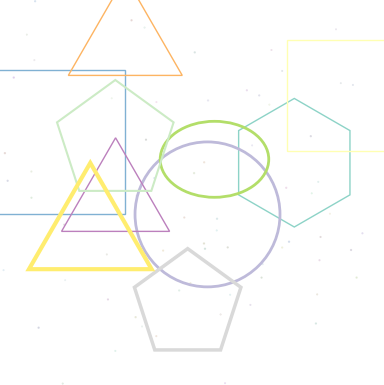[{"shape": "hexagon", "thickness": 1, "radius": 0.83, "center": [0.764, 0.577]}, {"shape": "square", "thickness": 1, "radius": 0.72, "center": [0.89, 0.752]}, {"shape": "circle", "thickness": 2, "radius": 0.94, "center": [0.539, 0.443]}, {"shape": "square", "thickness": 1, "radius": 0.93, "center": [0.139, 0.63]}, {"shape": "triangle", "thickness": 1, "radius": 0.85, "center": [0.325, 0.89]}, {"shape": "oval", "thickness": 2, "radius": 0.7, "center": [0.557, 0.586]}, {"shape": "pentagon", "thickness": 2.5, "radius": 0.73, "center": [0.487, 0.209]}, {"shape": "triangle", "thickness": 1, "radius": 0.81, "center": [0.3, 0.48]}, {"shape": "pentagon", "thickness": 1.5, "radius": 0.8, "center": [0.3, 0.633]}, {"shape": "triangle", "thickness": 3, "radius": 0.92, "center": [0.235, 0.393]}]